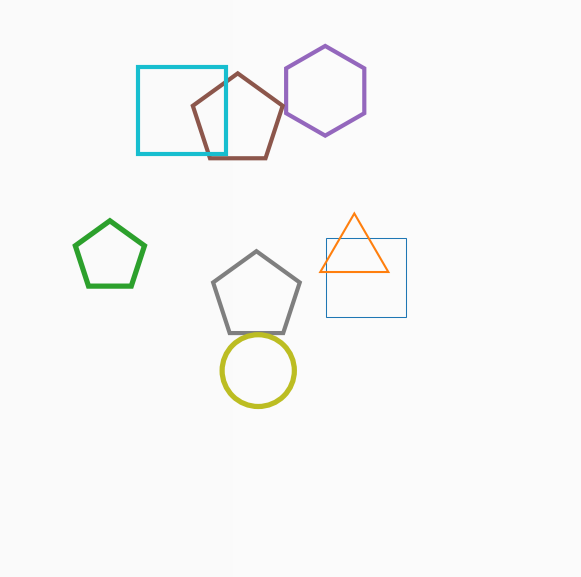[{"shape": "square", "thickness": 0.5, "radius": 0.34, "center": [0.63, 0.518]}, {"shape": "triangle", "thickness": 1, "radius": 0.34, "center": [0.61, 0.562]}, {"shape": "pentagon", "thickness": 2.5, "radius": 0.31, "center": [0.189, 0.554]}, {"shape": "hexagon", "thickness": 2, "radius": 0.39, "center": [0.56, 0.842]}, {"shape": "pentagon", "thickness": 2, "radius": 0.41, "center": [0.409, 0.791]}, {"shape": "pentagon", "thickness": 2, "radius": 0.39, "center": [0.441, 0.486]}, {"shape": "circle", "thickness": 2.5, "radius": 0.31, "center": [0.444, 0.357]}, {"shape": "square", "thickness": 2, "radius": 0.38, "center": [0.314, 0.808]}]